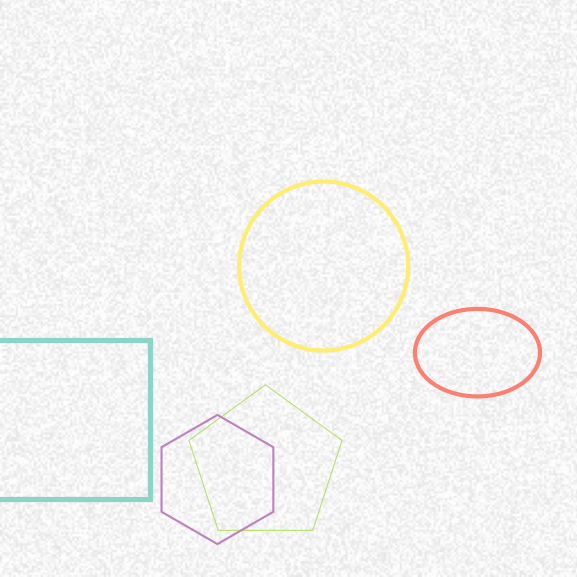[{"shape": "square", "thickness": 2.5, "radius": 0.69, "center": [0.122, 0.273]}, {"shape": "oval", "thickness": 2, "radius": 0.54, "center": [0.827, 0.388]}, {"shape": "pentagon", "thickness": 0.5, "radius": 0.7, "center": [0.46, 0.193]}, {"shape": "hexagon", "thickness": 1, "radius": 0.56, "center": [0.377, 0.169]}, {"shape": "circle", "thickness": 2, "radius": 0.73, "center": [0.56, 0.539]}]